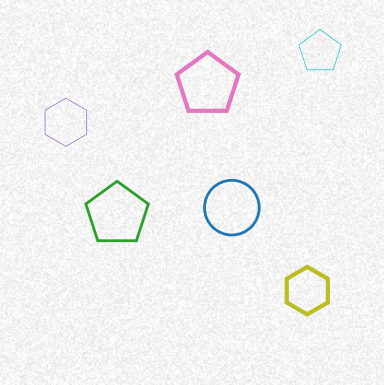[{"shape": "circle", "thickness": 2, "radius": 0.36, "center": [0.602, 0.461]}, {"shape": "pentagon", "thickness": 2, "radius": 0.43, "center": [0.304, 0.444]}, {"shape": "hexagon", "thickness": 0.5, "radius": 0.31, "center": [0.171, 0.682]}, {"shape": "pentagon", "thickness": 3, "radius": 0.42, "center": [0.539, 0.781]}, {"shape": "hexagon", "thickness": 3, "radius": 0.31, "center": [0.798, 0.245]}, {"shape": "pentagon", "thickness": 0.5, "radius": 0.29, "center": [0.831, 0.866]}]